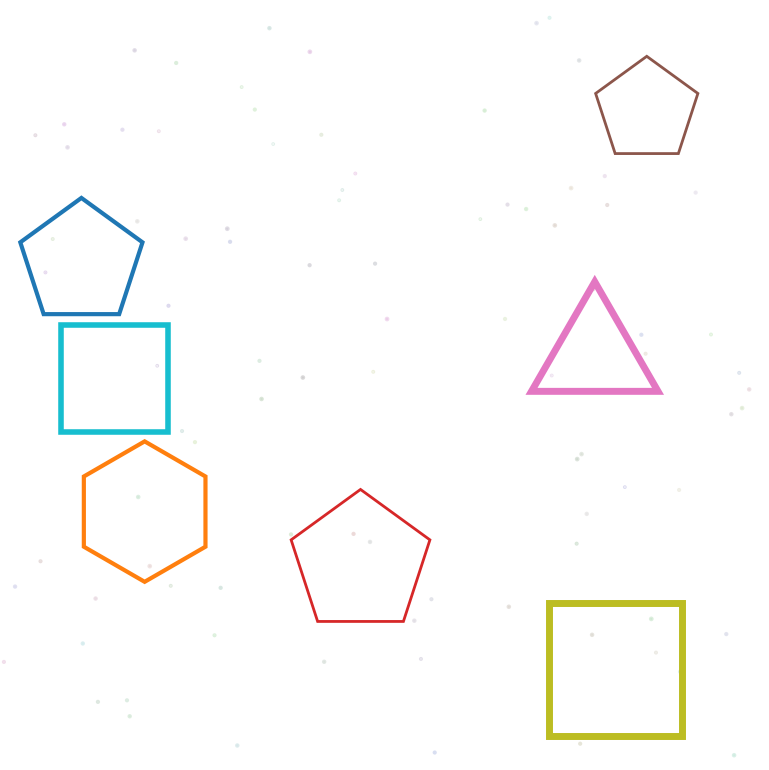[{"shape": "pentagon", "thickness": 1.5, "radius": 0.42, "center": [0.106, 0.66]}, {"shape": "hexagon", "thickness": 1.5, "radius": 0.46, "center": [0.188, 0.336]}, {"shape": "pentagon", "thickness": 1, "radius": 0.47, "center": [0.468, 0.27]}, {"shape": "pentagon", "thickness": 1, "radius": 0.35, "center": [0.84, 0.857]}, {"shape": "triangle", "thickness": 2.5, "radius": 0.47, "center": [0.772, 0.539]}, {"shape": "square", "thickness": 2.5, "radius": 0.43, "center": [0.799, 0.13]}, {"shape": "square", "thickness": 2, "radius": 0.35, "center": [0.149, 0.508]}]